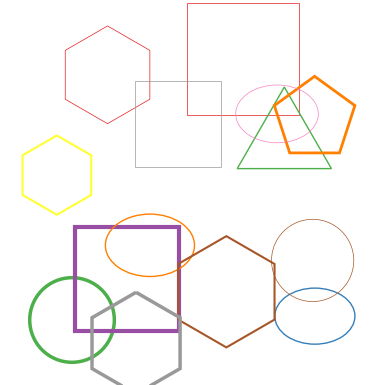[{"shape": "square", "thickness": 0.5, "radius": 0.73, "center": [0.632, 0.846]}, {"shape": "hexagon", "thickness": 0.5, "radius": 0.63, "center": [0.279, 0.806]}, {"shape": "oval", "thickness": 1, "radius": 0.52, "center": [0.818, 0.179]}, {"shape": "triangle", "thickness": 1, "radius": 0.71, "center": [0.739, 0.633]}, {"shape": "circle", "thickness": 2.5, "radius": 0.55, "center": [0.187, 0.169]}, {"shape": "square", "thickness": 3, "radius": 0.67, "center": [0.33, 0.276]}, {"shape": "pentagon", "thickness": 2, "radius": 0.55, "center": [0.817, 0.692]}, {"shape": "oval", "thickness": 1, "radius": 0.58, "center": [0.389, 0.363]}, {"shape": "hexagon", "thickness": 1.5, "radius": 0.51, "center": [0.148, 0.545]}, {"shape": "hexagon", "thickness": 1.5, "radius": 0.72, "center": [0.588, 0.242]}, {"shape": "circle", "thickness": 0.5, "radius": 0.53, "center": [0.812, 0.324]}, {"shape": "oval", "thickness": 0.5, "radius": 0.54, "center": [0.72, 0.704]}, {"shape": "hexagon", "thickness": 2.5, "radius": 0.66, "center": [0.353, 0.109]}, {"shape": "square", "thickness": 0.5, "radius": 0.55, "center": [0.462, 0.678]}]